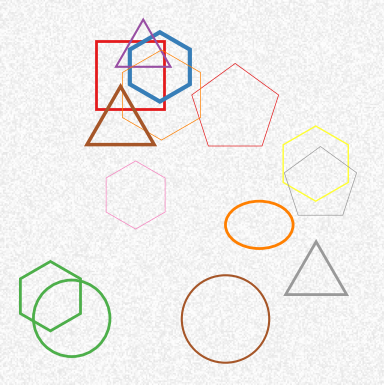[{"shape": "pentagon", "thickness": 0.5, "radius": 0.59, "center": [0.611, 0.717]}, {"shape": "square", "thickness": 2, "radius": 0.44, "center": [0.338, 0.806]}, {"shape": "hexagon", "thickness": 3, "radius": 0.45, "center": [0.415, 0.826]}, {"shape": "hexagon", "thickness": 2, "radius": 0.45, "center": [0.131, 0.231]}, {"shape": "circle", "thickness": 2, "radius": 0.5, "center": [0.186, 0.173]}, {"shape": "triangle", "thickness": 1.5, "radius": 0.41, "center": [0.372, 0.867]}, {"shape": "hexagon", "thickness": 0.5, "radius": 0.59, "center": [0.419, 0.753]}, {"shape": "oval", "thickness": 2, "radius": 0.44, "center": [0.673, 0.416]}, {"shape": "hexagon", "thickness": 1, "radius": 0.49, "center": [0.82, 0.575]}, {"shape": "circle", "thickness": 1.5, "radius": 0.57, "center": [0.586, 0.171]}, {"shape": "triangle", "thickness": 2.5, "radius": 0.5, "center": [0.313, 0.675]}, {"shape": "hexagon", "thickness": 0.5, "radius": 0.44, "center": [0.352, 0.494]}, {"shape": "pentagon", "thickness": 0.5, "radius": 0.49, "center": [0.832, 0.521]}, {"shape": "triangle", "thickness": 2, "radius": 0.46, "center": [0.821, 0.281]}]